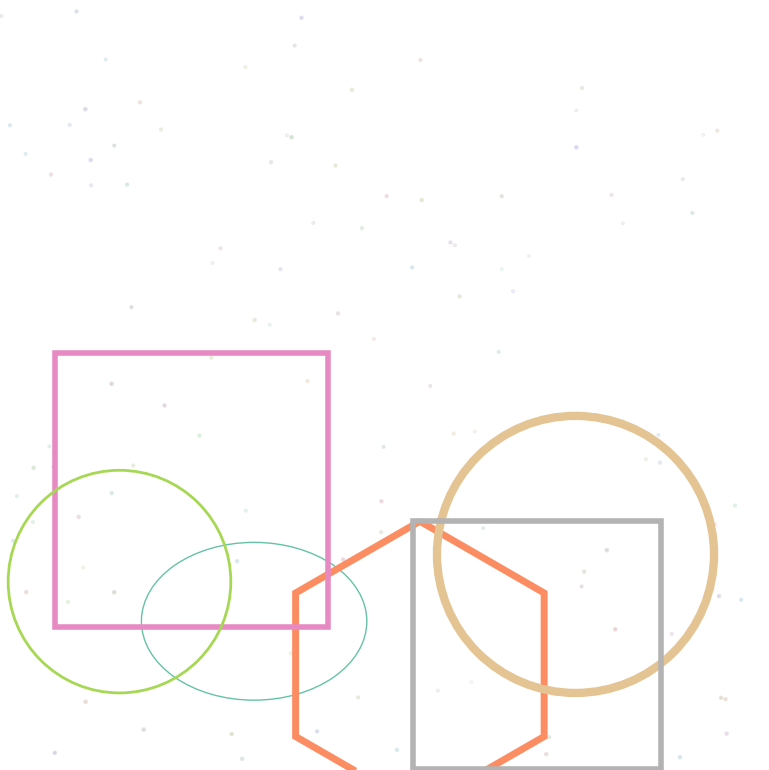[{"shape": "oval", "thickness": 0.5, "radius": 0.73, "center": [0.33, 0.193]}, {"shape": "hexagon", "thickness": 2.5, "radius": 0.93, "center": [0.545, 0.137]}, {"shape": "square", "thickness": 2, "radius": 0.89, "center": [0.249, 0.364]}, {"shape": "circle", "thickness": 1, "radius": 0.72, "center": [0.155, 0.245]}, {"shape": "circle", "thickness": 3, "radius": 0.9, "center": [0.747, 0.28]}, {"shape": "square", "thickness": 2, "radius": 0.81, "center": [0.697, 0.162]}]